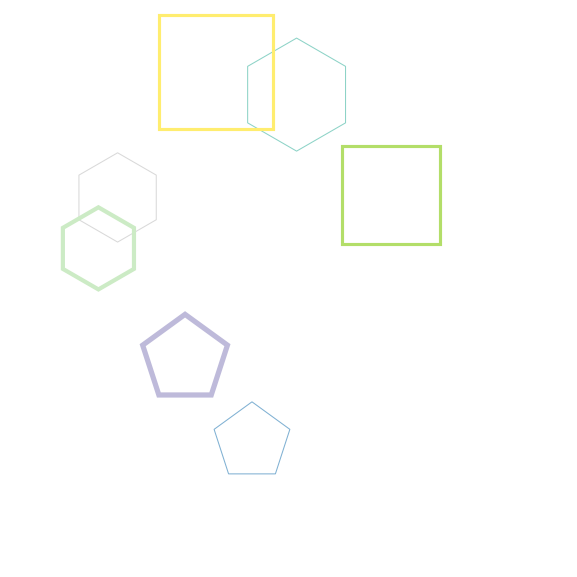[{"shape": "hexagon", "thickness": 0.5, "radius": 0.49, "center": [0.514, 0.835]}, {"shape": "pentagon", "thickness": 2.5, "radius": 0.39, "center": [0.32, 0.378]}, {"shape": "pentagon", "thickness": 0.5, "radius": 0.34, "center": [0.436, 0.234]}, {"shape": "square", "thickness": 1.5, "radius": 0.42, "center": [0.677, 0.662]}, {"shape": "hexagon", "thickness": 0.5, "radius": 0.39, "center": [0.204, 0.657]}, {"shape": "hexagon", "thickness": 2, "radius": 0.36, "center": [0.17, 0.569]}, {"shape": "square", "thickness": 1.5, "radius": 0.49, "center": [0.375, 0.875]}]